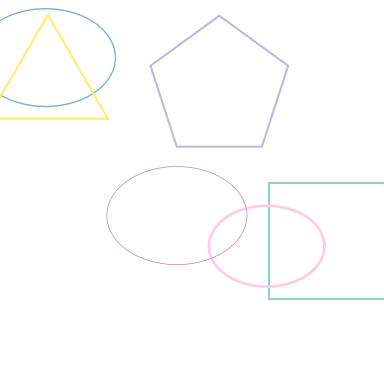[{"shape": "square", "thickness": 1.5, "radius": 0.75, "center": [0.849, 0.373]}, {"shape": "pentagon", "thickness": 1.5, "radius": 0.94, "center": [0.57, 0.771]}, {"shape": "oval", "thickness": 1, "radius": 0.91, "center": [0.118, 0.85]}, {"shape": "oval", "thickness": 2, "radius": 0.75, "center": [0.693, 0.361]}, {"shape": "oval", "thickness": 0.5, "radius": 0.91, "center": [0.459, 0.44]}, {"shape": "triangle", "thickness": 1.5, "radius": 0.9, "center": [0.124, 0.782]}]